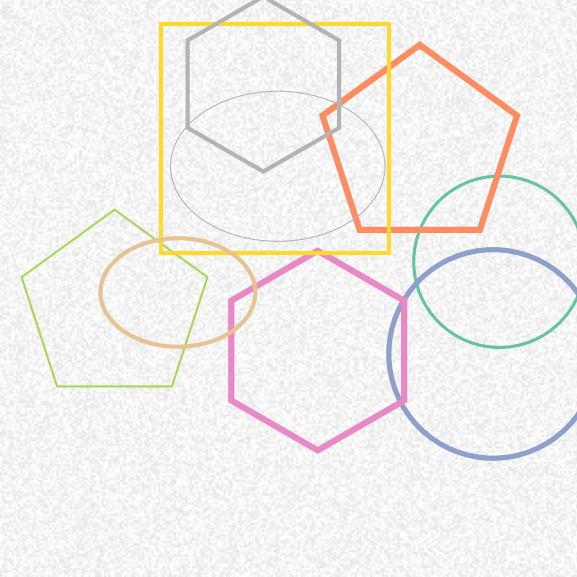[{"shape": "circle", "thickness": 1.5, "radius": 0.74, "center": [0.865, 0.546]}, {"shape": "pentagon", "thickness": 3, "radius": 0.89, "center": [0.727, 0.744]}, {"shape": "circle", "thickness": 2.5, "radius": 0.9, "center": [0.854, 0.386]}, {"shape": "hexagon", "thickness": 3, "radius": 0.86, "center": [0.55, 0.392]}, {"shape": "pentagon", "thickness": 1, "radius": 0.85, "center": [0.198, 0.467]}, {"shape": "square", "thickness": 2, "radius": 0.99, "center": [0.476, 0.759]}, {"shape": "oval", "thickness": 2, "radius": 0.67, "center": [0.308, 0.493]}, {"shape": "hexagon", "thickness": 2, "radius": 0.76, "center": [0.456, 0.853]}, {"shape": "oval", "thickness": 0.5, "radius": 0.93, "center": [0.481, 0.711]}]